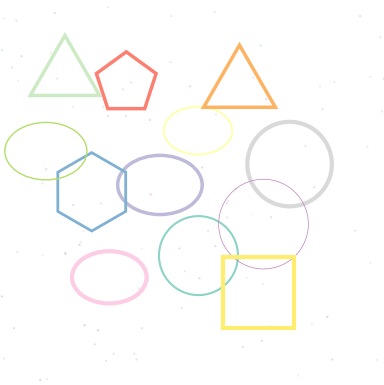[{"shape": "circle", "thickness": 1.5, "radius": 0.51, "center": [0.516, 0.336]}, {"shape": "oval", "thickness": 1.5, "radius": 0.44, "center": [0.514, 0.661]}, {"shape": "oval", "thickness": 2.5, "radius": 0.55, "center": [0.415, 0.52]}, {"shape": "pentagon", "thickness": 2.5, "radius": 0.41, "center": [0.328, 0.784]}, {"shape": "hexagon", "thickness": 2, "radius": 0.51, "center": [0.238, 0.502]}, {"shape": "triangle", "thickness": 2.5, "radius": 0.54, "center": [0.622, 0.775]}, {"shape": "oval", "thickness": 1, "radius": 0.53, "center": [0.119, 0.607]}, {"shape": "oval", "thickness": 3, "radius": 0.48, "center": [0.284, 0.28]}, {"shape": "circle", "thickness": 3, "radius": 0.55, "center": [0.752, 0.574]}, {"shape": "circle", "thickness": 0.5, "radius": 0.58, "center": [0.684, 0.418]}, {"shape": "triangle", "thickness": 2.5, "radius": 0.52, "center": [0.169, 0.804]}, {"shape": "square", "thickness": 3, "radius": 0.46, "center": [0.671, 0.241]}]